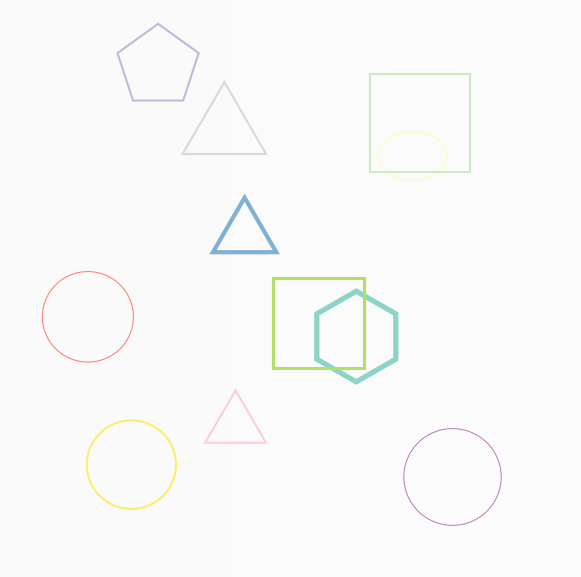[{"shape": "hexagon", "thickness": 2.5, "radius": 0.39, "center": [0.613, 0.416]}, {"shape": "oval", "thickness": 0.5, "radius": 0.3, "center": [0.709, 0.729]}, {"shape": "pentagon", "thickness": 1, "radius": 0.37, "center": [0.272, 0.884]}, {"shape": "circle", "thickness": 0.5, "radius": 0.39, "center": [0.151, 0.451]}, {"shape": "triangle", "thickness": 2, "radius": 0.31, "center": [0.421, 0.594]}, {"shape": "square", "thickness": 1.5, "radius": 0.39, "center": [0.548, 0.44]}, {"shape": "triangle", "thickness": 1, "radius": 0.3, "center": [0.405, 0.263]}, {"shape": "triangle", "thickness": 1, "radius": 0.42, "center": [0.386, 0.774]}, {"shape": "circle", "thickness": 0.5, "radius": 0.42, "center": [0.779, 0.173]}, {"shape": "square", "thickness": 1, "radius": 0.43, "center": [0.722, 0.786]}, {"shape": "circle", "thickness": 1, "radius": 0.38, "center": [0.226, 0.195]}]